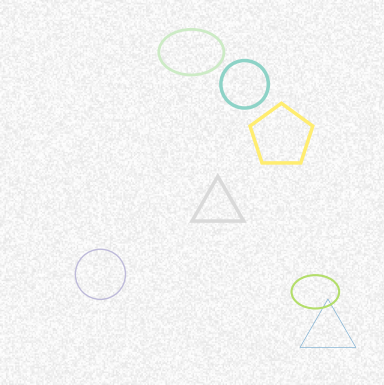[{"shape": "circle", "thickness": 2.5, "radius": 0.31, "center": [0.635, 0.781]}, {"shape": "circle", "thickness": 1, "radius": 0.33, "center": [0.261, 0.288]}, {"shape": "triangle", "thickness": 0.5, "radius": 0.42, "center": [0.852, 0.139]}, {"shape": "oval", "thickness": 1.5, "radius": 0.31, "center": [0.819, 0.242]}, {"shape": "triangle", "thickness": 2.5, "radius": 0.39, "center": [0.566, 0.465]}, {"shape": "oval", "thickness": 2, "radius": 0.42, "center": [0.497, 0.865]}, {"shape": "pentagon", "thickness": 2.5, "radius": 0.43, "center": [0.731, 0.646]}]